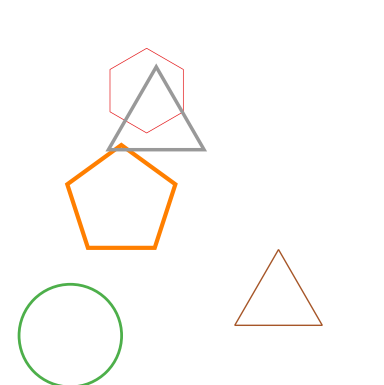[{"shape": "hexagon", "thickness": 0.5, "radius": 0.55, "center": [0.381, 0.765]}, {"shape": "circle", "thickness": 2, "radius": 0.67, "center": [0.183, 0.128]}, {"shape": "pentagon", "thickness": 3, "radius": 0.74, "center": [0.315, 0.476]}, {"shape": "triangle", "thickness": 1, "radius": 0.66, "center": [0.723, 0.221]}, {"shape": "triangle", "thickness": 2.5, "radius": 0.72, "center": [0.406, 0.683]}]